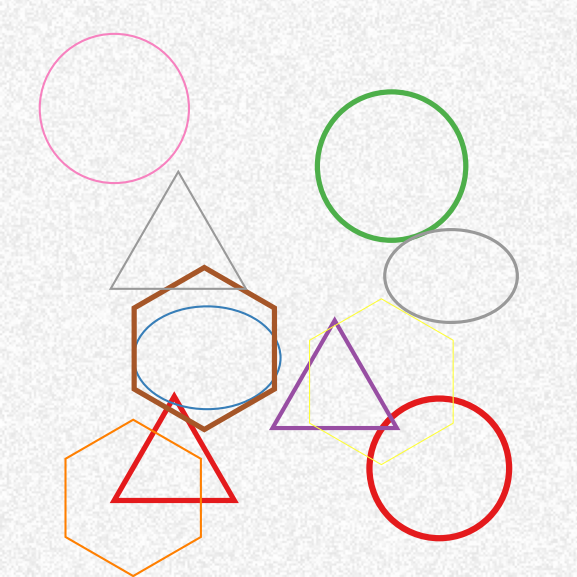[{"shape": "triangle", "thickness": 2.5, "radius": 0.6, "center": [0.302, 0.193]}, {"shape": "circle", "thickness": 3, "radius": 0.6, "center": [0.761, 0.188]}, {"shape": "oval", "thickness": 1, "radius": 0.64, "center": [0.359, 0.38]}, {"shape": "circle", "thickness": 2.5, "radius": 0.64, "center": [0.678, 0.712]}, {"shape": "triangle", "thickness": 2, "radius": 0.62, "center": [0.58, 0.32]}, {"shape": "hexagon", "thickness": 1, "radius": 0.68, "center": [0.231, 0.137]}, {"shape": "hexagon", "thickness": 0.5, "radius": 0.72, "center": [0.66, 0.338]}, {"shape": "hexagon", "thickness": 2.5, "radius": 0.7, "center": [0.354, 0.396]}, {"shape": "circle", "thickness": 1, "radius": 0.65, "center": [0.198, 0.811]}, {"shape": "oval", "thickness": 1.5, "radius": 0.57, "center": [0.781, 0.521]}, {"shape": "triangle", "thickness": 1, "radius": 0.68, "center": [0.309, 0.567]}]